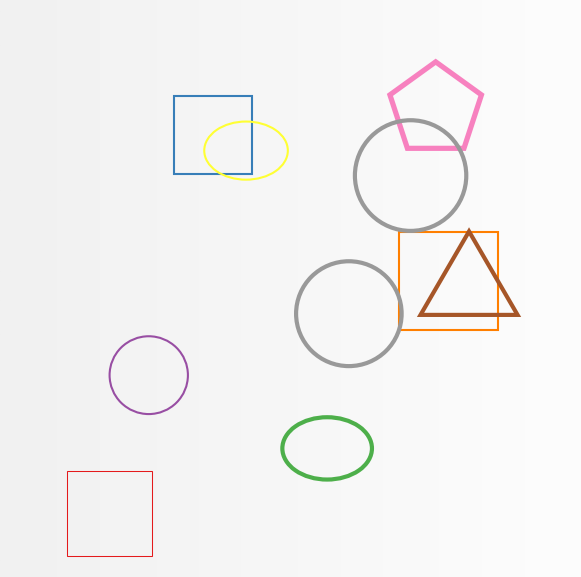[{"shape": "square", "thickness": 0.5, "radius": 0.37, "center": [0.189, 0.11]}, {"shape": "square", "thickness": 1, "radius": 0.34, "center": [0.367, 0.766]}, {"shape": "oval", "thickness": 2, "radius": 0.39, "center": [0.563, 0.223]}, {"shape": "circle", "thickness": 1, "radius": 0.34, "center": [0.256, 0.35]}, {"shape": "square", "thickness": 1, "radius": 0.43, "center": [0.772, 0.512]}, {"shape": "oval", "thickness": 1, "radius": 0.36, "center": [0.423, 0.738]}, {"shape": "triangle", "thickness": 2, "radius": 0.48, "center": [0.807, 0.502]}, {"shape": "pentagon", "thickness": 2.5, "radius": 0.41, "center": [0.75, 0.809]}, {"shape": "circle", "thickness": 2, "radius": 0.45, "center": [0.6, 0.456]}, {"shape": "circle", "thickness": 2, "radius": 0.48, "center": [0.706, 0.695]}]